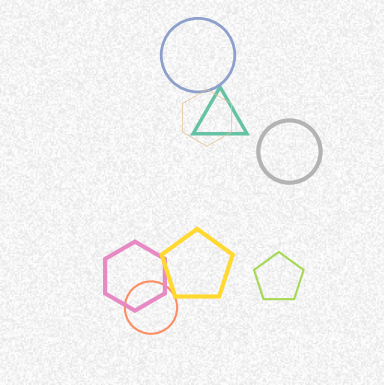[{"shape": "triangle", "thickness": 2.5, "radius": 0.4, "center": [0.572, 0.693]}, {"shape": "circle", "thickness": 1.5, "radius": 0.34, "center": [0.392, 0.201]}, {"shape": "circle", "thickness": 2, "radius": 0.48, "center": [0.514, 0.857]}, {"shape": "hexagon", "thickness": 3, "radius": 0.45, "center": [0.351, 0.283]}, {"shape": "pentagon", "thickness": 1.5, "radius": 0.34, "center": [0.724, 0.278]}, {"shape": "pentagon", "thickness": 3, "radius": 0.49, "center": [0.512, 0.308]}, {"shape": "hexagon", "thickness": 0.5, "radius": 0.37, "center": [0.538, 0.694]}, {"shape": "circle", "thickness": 3, "radius": 0.4, "center": [0.752, 0.606]}]